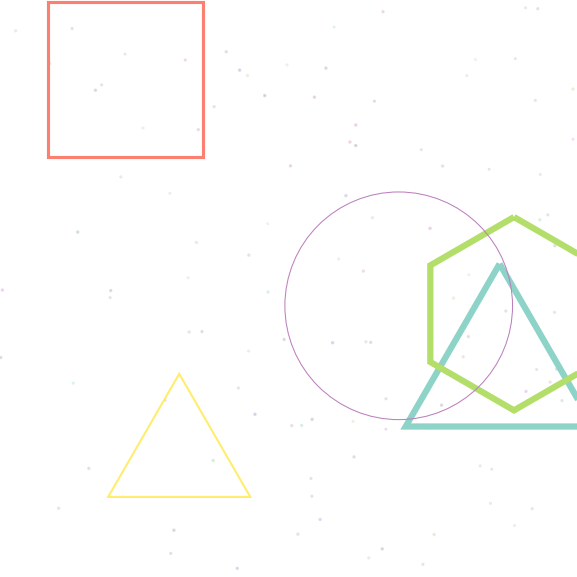[{"shape": "triangle", "thickness": 3, "radius": 0.94, "center": [0.865, 0.355]}, {"shape": "square", "thickness": 1.5, "radius": 0.67, "center": [0.217, 0.861]}, {"shape": "hexagon", "thickness": 3, "radius": 0.84, "center": [0.89, 0.456]}, {"shape": "circle", "thickness": 0.5, "radius": 0.99, "center": [0.69, 0.47]}, {"shape": "triangle", "thickness": 1, "radius": 0.71, "center": [0.31, 0.21]}]